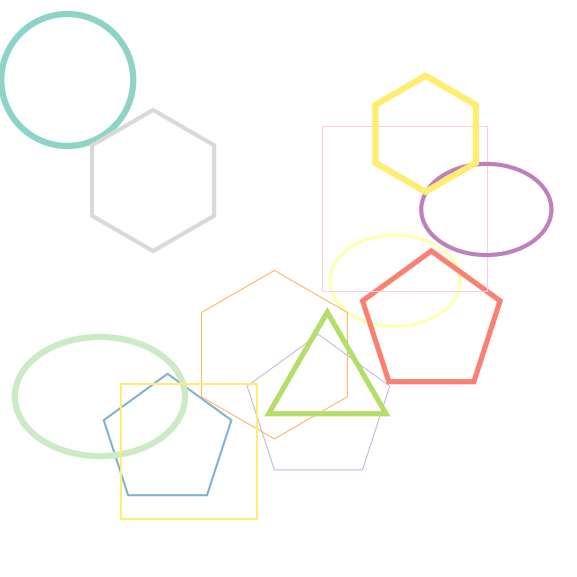[{"shape": "circle", "thickness": 3, "radius": 0.57, "center": [0.116, 0.861]}, {"shape": "oval", "thickness": 1.5, "radius": 0.56, "center": [0.684, 0.513]}, {"shape": "pentagon", "thickness": 0.5, "radius": 0.65, "center": [0.551, 0.29]}, {"shape": "pentagon", "thickness": 2.5, "radius": 0.63, "center": [0.747, 0.439]}, {"shape": "pentagon", "thickness": 1, "radius": 0.58, "center": [0.29, 0.236]}, {"shape": "hexagon", "thickness": 0.5, "radius": 0.73, "center": [0.475, 0.385]}, {"shape": "triangle", "thickness": 2.5, "radius": 0.59, "center": [0.567, 0.341]}, {"shape": "square", "thickness": 0.5, "radius": 0.71, "center": [0.701, 0.639]}, {"shape": "hexagon", "thickness": 2, "radius": 0.61, "center": [0.265, 0.687]}, {"shape": "oval", "thickness": 2, "radius": 0.56, "center": [0.842, 0.636]}, {"shape": "oval", "thickness": 3, "radius": 0.74, "center": [0.173, 0.312]}, {"shape": "square", "thickness": 1, "radius": 0.59, "center": [0.328, 0.217]}, {"shape": "hexagon", "thickness": 3, "radius": 0.5, "center": [0.737, 0.767]}]